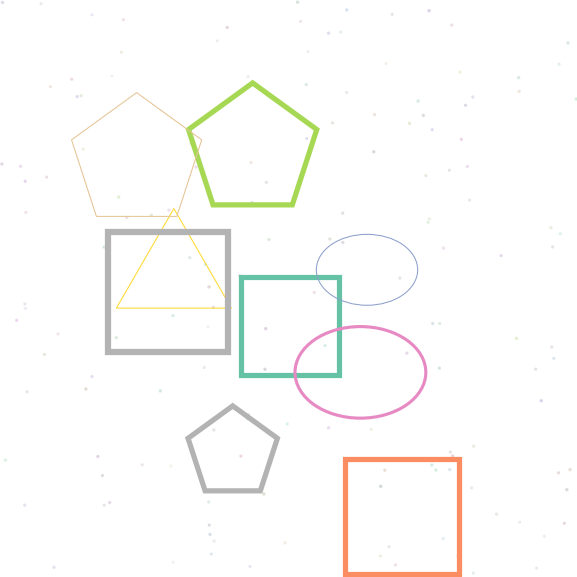[{"shape": "square", "thickness": 2.5, "radius": 0.42, "center": [0.502, 0.435]}, {"shape": "square", "thickness": 2.5, "radius": 0.5, "center": [0.696, 0.105]}, {"shape": "oval", "thickness": 0.5, "radius": 0.44, "center": [0.636, 0.532]}, {"shape": "oval", "thickness": 1.5, "radius": 0.57, "center": [0.624, 0.354]}, {"shape": "pentagon", "thickness": 2.5, "radius": 0.58, "center": [0.438, 0.739]}, {"shape": "triangle", "thickness": 0.5, "radius": 0.57, "center": [0.301, 0.523]}, {"shape": "pentagon", "thickness": 0.5, "radius": 0.59, "center": [0.237, 0.72]}, {"shape": "pentagon", "thickness": 2.5, "radius": 0.41, "center": [0.403, 0.215]}, {"shape": "square", "thickness": 3, "radius": 0.52, "center": [0.29, 0.494]}]